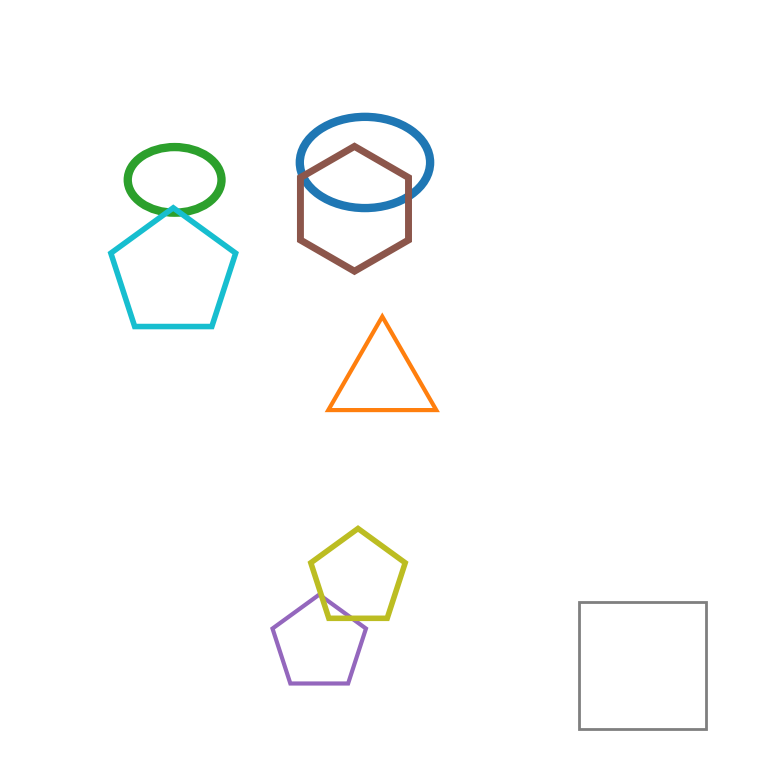[{"shape": "oval", "thickness": 3, "radius": 0.42, "center": [0.474, 0.789]}, {"shape": "triangle", "thickness": 1.5, "radius": 0.4, "center": [0.496, 0.508]}, {"shape": "oval", "thickness": 3, "radius": 0.3, "center": [0.227, 0.766]}, {"shape": "pentagon", "thickness": 1.5, "radius": 0.32, "center": [0.415, 0.164]}, {"shape": "hexagon", "thickness": 2.5, "radius": 0.41, "center": [0.46, 0.729]}, {"shape": "square", "thickness": 1, "radius": 0.41, "center": [0.835, 0.136]}, {"shape": "pentagon", "thickness": 2, "radius": 0.32, "center": [0.465, 0.249]}, {"shape": "pentagon", "thickness": 2, "radius": 0.43, "center": [0.225, 0.645]}]